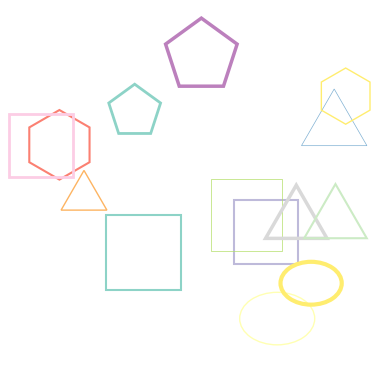[{"shape": "square", "thickness": 1.5, "radius": 0.49, "center": [0.372, 0.345]}, {"shape": "pentagon", "thickness": 2, "radius": 0.35, "center": [0.35, 0.711]}, {"shape": "oval", "thickness": 1, "radius": 0.49, "center": [0.72, 0.173]}, {"shape": "square", "thickness": 1.5, "radius": 0.42, "center": [0.69, 0.398]}, {"shape": "hexagon", "thickness": 1.5, "radius": 0.45, "center": [0.154, 0.624]}, {"shape": "triangle", "thickness": 0.5, "radius": 0.49, "center": [0.868, 0.671]}, {"shape": "triangle", "thickness": 1, "radius": 0.34, "center": [0.218, 0.489]}, {"shape": "square", "thickness": 0.5, "radius": 0.46, "center": [0.64, 0.441]}, {"shape": "square", "thickness": 2, "radius": 0.41, "center": [0.106, 0.622]}, {"shape": "triangle", "thickness": 2.5, "radius": 0.46, "center": [0.77, 0.427]}, {"shape": "pentagon", "thickness": 2.5, "radius": 0.49, "center": [0.523, 0.855]}, {"shape": "triangle", "thickness": 1.5, "radius": 0.47, "center": [0.871, 0.428]}, {"shape": "hexagon", "thickness": 1, "radius": 0.36, "center": [0.898, 0.75]}, {"shape": "oval", "thickness": 3, "radius": 0.4, "center": [0.808, 0.264]}]